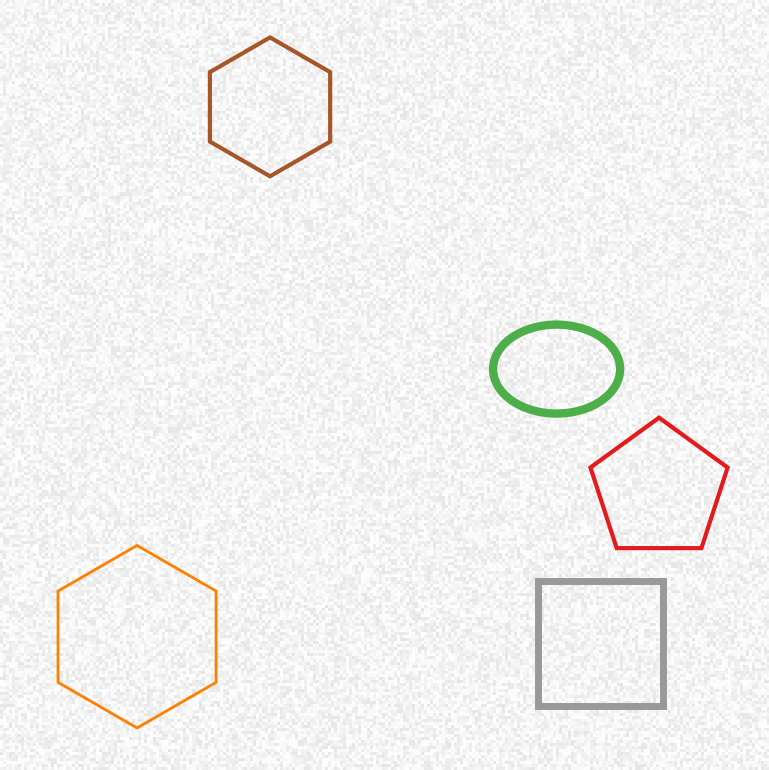[{"shape": "pentagon", "thickness": 1.5, "radius": 0.47, "center": [0.856, 0.364]}, {"shape": "oval", "thickness": 3, "radius": 0.41, "center": [0.723, 0.521]}, {"shape": "hexagon", "thickness": 1, "radius": 0.59, "center": [0.178, 0.173]}, {"shape": "hexagon", "thickness": 1.5, "radius": 0.45, "center": [0.351, 0.861]}, {"shape": "square", "thickness": 2.5, "radius": 0.41, "center": [0.78, 0.164]}]